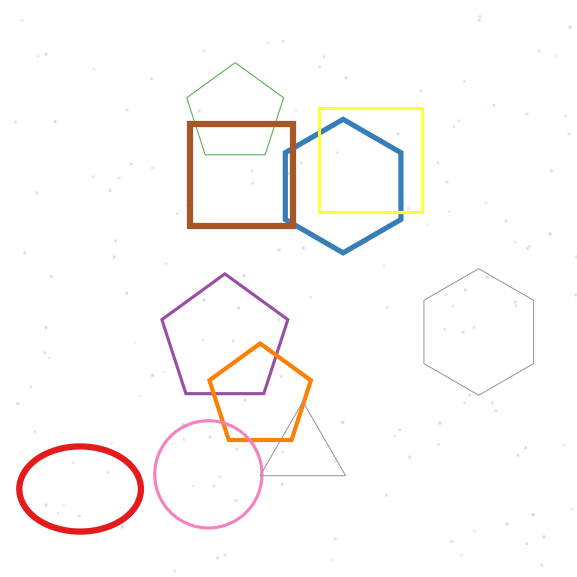[{"shape": "oval", "thickness": 3, "radius": 0.53, "center": [0.139, 0.152]}, {"shape": "hexagon", "thickness": 2.5, "radius": 0.58, "center": [0.594, 0.677]}, {"shape": "pentagon", "thickness": 0.5, "radius": 0.44, "center": [0.407, 0.802]}, {"shape": "pentagon", "thickness": 1.5, "radius": 0.57, "center": [0.389, 0.41]}, {"shape": "pentagon", "thickness": 2, "radius": 0.46, "center": [0.45, 0.312]}, {"shape": "square", "thickness": 1.5, "radius": 0.45, "center": [0.642, 0.722]}, {"shape": "square", "thickness": 3, "radius": 0.44, "center": [0.418, 0.696]}, {"shape": "circle", "thickness": 1.5, "radius": 0.46, "center": [0.361, 0.178]}, {"shape": "triangle", "thickness": 0.5, "radius": 0.43, "center": [0.524, 0.218]}, {"shape": "hexagon", "thickness": 0.5, "radius": 0.55, "center": [0.829, 0.424]}]